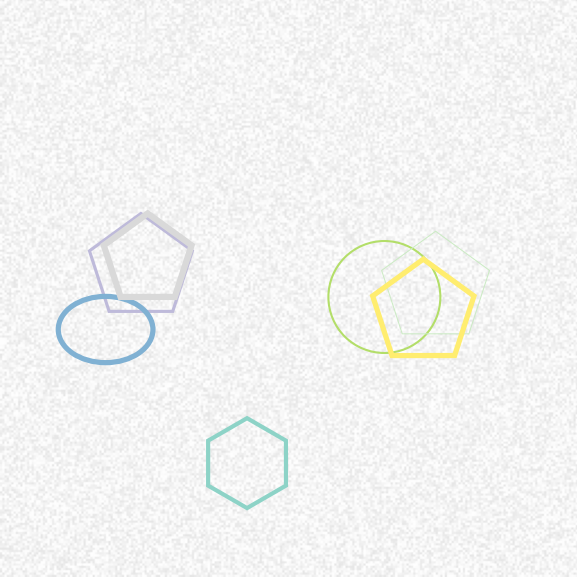[{"shape": "hexagon", "thickness": 2, "radius": 0.39, "center": [0.428, 0.197]}, {"shape": "pentagon", "thickness": 1.5, "radius": 0.47, "center": [0.244, 0.536]}, {"shape": "oval", "thickness": 2.5, "radius": 0.41, "center": [0.183, 0.429]}, {"shape": "circle", "thickness": 1, "radius": 0.48, "center": [0.666, 0.485]}, {"shape": "pentagon", "thickness": 3, "radius": 0.4, "center": [0.256, 0.55]}, {"shape": "pentagon", "thickness": 0.5, "radius": 0.49, "center": [0.754, 0.501]}, {"shape": "pentagon", "thickness": 2.5, "radius": 0.46, "center": [0.733, 0.458]}]